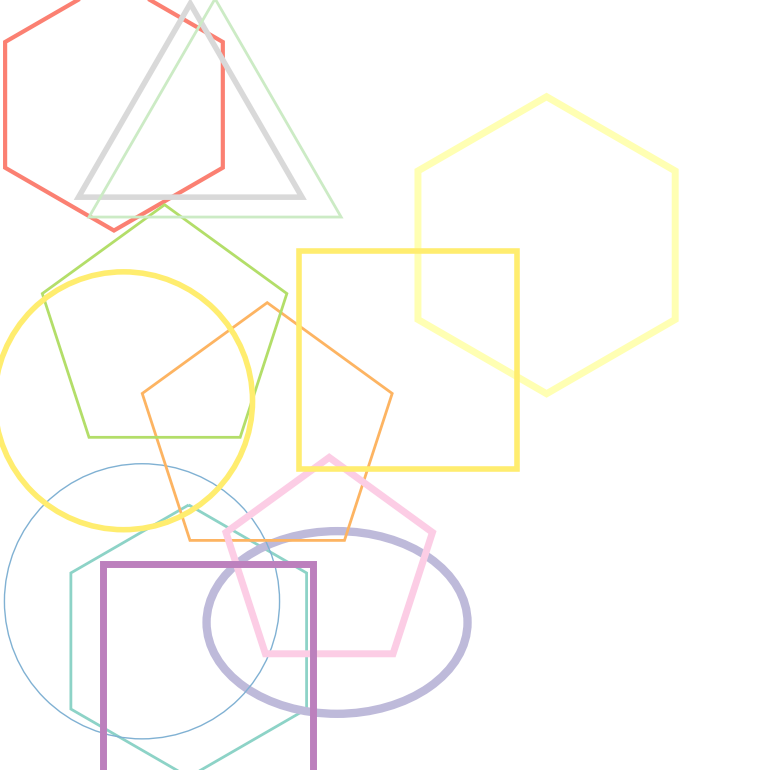[{"shape": "hexagon", "thickness": 1, "radius": 0.88, "center": [0.245, 0.168]}, {"shape": "hexagon", "thickness": 2.5, "radius": 0.96, "center": [0.71, 0.682]}, {"shape": "oval", "thickness": 3, "radius": 0.85, "center": [0.438, 0.192]}, {"shape": "hexagon", "thickness": 1.5, "radius": 0.82, "center": [0.148, 0.864]}, {"shape": "circle", "thickness": 0.5, "radius": 0.89, "center": [0.184, 0.219]}, {"shape": "pentagon", "thickness": 1, "radius": 0.85, "center": [0.347, 0.436]}, {"shape": "pentagon", "thickness": 1, "radius": 0.83, "center": [0.214, 0.567]}, {"shape": "pentagon", "thickness": 2.5, "radius": 0.7, "center": [0.428, 0.265]}, {"shape": "triangle", "thickness": 2, "radius": 0.84, "center": [0.247, 0.828]}, {"shape": "square", "thickness": 2.5, "radius": 0.68, "center": [0.27, 0.131]}, {"shape": "triangle", "thickness": 1, "radius": 0.95, "center": [0.279, 0.813]}, {"shape": "circle", "thickness": 2, "radius": 0.84, "center": [0.161, 0.48]}, {"shape": "square", "thickness": 2, "radius": 0.71, "center": [0.53, 0.533]}]